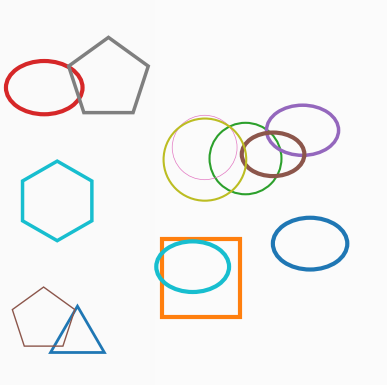[{"shape": "triangle", "thickness": 2, "radius": 0.4, "center": [0.2, 0.125]}, {"shape": "oval", "thickness": 3, "radius": 0.48, "center": [0.8, 0.367]}, {"shape": "square", "thickness": 3, "radius": 0.5, "center": [0.519, 0.278]}, {"shape": "circle", "thickness": 1.5, "radius": 0.46, "center": [0.634, 0.588]}, {"shape": "oval", "thickness": 3, "radius": 0.49, "center": [0.114, 0.772]}, {"shape": "oval", "thickness": 2.5, "radius": 0.46, "center": [0.781, 0.662]}, {"shape": "pentagon", "thickness": 1, "radius": 0.42, "center": [0.113, 0.17]}, {"shape": "oval", "thickness": 3, "radius": 0.4, "center": [0.705, 0.599]}, {"shape": "circle", "thickness": 0.5, "radius": 0.42, "center": [0.528, 0.617]}, {"shape": "pentagon", "thickness": 2.5, "radius": 0.54, "center": [0.28, 0.795]}, {"shape": "circle", "thickness": 1.5, "radius": 0.53, "center": [0.529, 0.585]}, {"shape": "hexagon", "thickness": 2.5, "radius": 0.52, "center": [0.148, 0.478]}, {"shape": "oval", "thickness": 3, "radius": 0.47, "center": [0.497, 0.307]}]